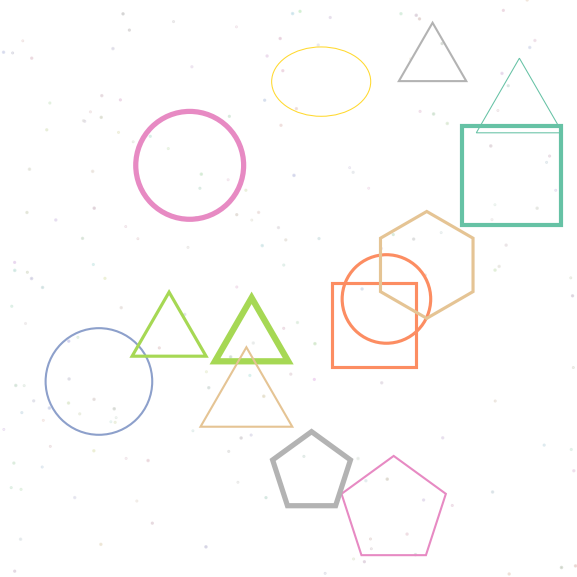[{"shape": "square", "thickness": 2, "radius": 0.43, "center": [0.886, 0.696]}, {"shape": "triangle", "thickness": 0.5, "radius": 0.43, "center": [0.899, 0.812]}, {"shape": "circle", "thickness": 1.5, "radius": 0.38, "center": [0.669, 0.481]}, {"shape": "square", "thickness": 1.5, "radius": 0.36, "center": [0.648, 0.437]}, {"shape": "circle", "thickness": 1, "radius": 0.46, "center": [0.171, 0.339]}, {"shape": "pentagon", "thickness": 1, "radius": 0.47, "center": [0.682, 0.115]}, {"shape": "circle", "thickness": 2.5, "radius": 0.47, "center": [0.328, 0.713]}, {"shape": "triangle", "thickness": 1.5, "radius": 0.37, "center": [0.293, 0.419]}, {"shape": "triangle", "thickness": 3, "radius": 0.37, "center": [0.436, 0.41]}, {"shape": "oval", "thickness": 0.5, "radius": 0.43, "center": [0.556, 0.858]}, {"shape": "triangle", "thickness": 1, "radius": 0.46, "center": [0.427, 0.306]}, {"shape": "hexagon", "thickness": 1.5, "radius": 0.46, "center": [0.739, 0.54]}, {"shape": "triangle", "thickness": 1, "radius": 0.34, "center": [0.749, 0.892]}, {"shape": "pentagon", "thickness": 2.5, "radius": 0.35, "center": [0.539, 0.181]}]